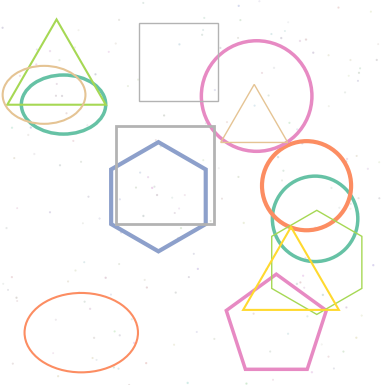[{"shape": "circle", "thickness": 2.5, "radius": 0.55, "center": [0.818, 0.432]}, {"shape": "oval", "thickness": 2.5, "radius": 0.55, "center": [0.165, 0.728]}, {"shape": "oval", "thickness": 1.5, "radius": 0.74, "center": [0.211, 0.136]}, {"shape": "circle", "thickness": 3, "radius": 0.58, "center": [0.796, 0.518]}, {"shape": "hexagon", "thickness": 3, "radius": 0.71, "center": [0.412, 0.489]}, {"shape": "circle", "thickness": 2.5, "radius": 0.72, "center": [0.667, 0.751]}, {"shape": "pentagon", "thickness": 2.5, "radius": 0.68, "center": [0.718, 0.151]}, {"shape": "hexagon", "thickness": 1, "radius": 0.68, "center": [0.823, 0.318]}, {"shape": "triangle", "thickness": 1.5, "radius": 0.74, "center": [0.147, 0.802]}, {"shape": "triangle", "thickness": 1.5, "radius": 0.72, "center": [0.756, 0.267]}, {"shape": "oval", "thickness": 1.5, "radius": 0.54, "center": [0.114, 0.754]}, {"shape": "triangle", "thickness": 1, "radius": 0.5, "center": [0.66, 0.68]}, {"shape": "square", "thickness": 1, "radius": 0.51, "center": [0.464, 0.84]}, {"shape": "square", "thickness": 2, "radius": 0.63, "center": [0.429, 0.546]}]